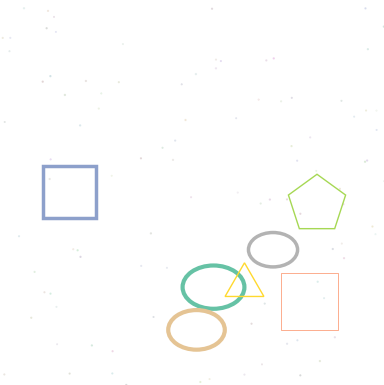[{"shape": "oval", "thickness": 3, "radius": 0.4, "center": [0.555, 0.254]}, {"shape": "square", "thickness": 0.5, "radius": 0.37, "center": [0.804, 0.216]}, {"shape": "square", "thickness": 2.5, "radius": 0.34, "center": [0.181, 0.5]}, {"shape": "pentagon", "thickness": 1, "radius": 0.39, "center": [0.823, 0.469]}, {"shape": "triangle", "thickness": 1, "radius": 0.29, "center": [0.635, 0.259]}, {"shape": "oval", "thickness": 3, "radius": 0.37, "center": [0.51, 0.143]}, {"shape": "oval", "thickness": 2.5, "radius": 0.32, "center": [0.709, 0.351]}]